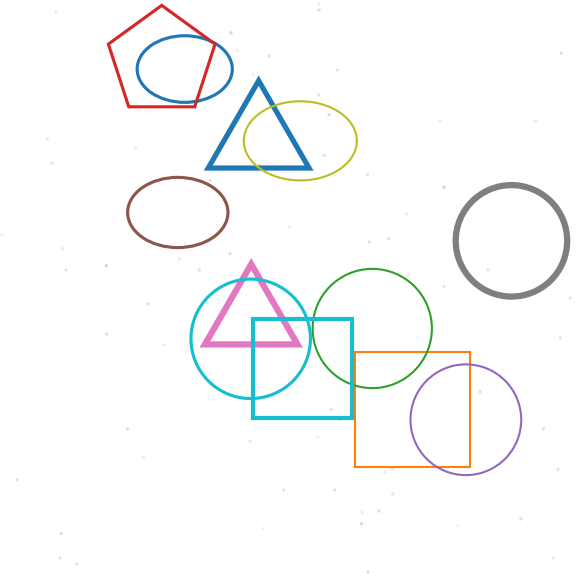[{"shape": "triangle", "thickness": 2.5, "radius": 0.5, "center": [0.448, 0.759]}, {"shape": "oval", "thickness": 1.5, "radius": 0.41, "center": [0.32, 0.88]}, {"shape": "square", "thickness": 1, "radius": 0.5, "center": [0.714, 0.29]}, {"shape": "circle", "thickness": 1, "radius": 0.52, "center": [0.645, 0.43]}, {"shape": "pentagon", "thickness": 1.5, "radius": 0.49, "center": [0.28, 0.893]}, {"shape": "circle", "thickness": 1, "radius": 0.48, "center": [0.807, 0.272]}, {"shape": "oval", "thickness": 1.5, "radius": 0.43, "center": [0.308, 0.631]}, {"shape": "triangle", "thickness": 3, "radius": 0.46, "center": [0.435, 0.449]}, {"shape": "circle", "thickness": 3, "radius": 0.48, "center": [0.886, 0.582]}, {"shape": "oval", "thickness": 1, "radius": 0.49, "center": [0.52, 0.755]}, {"shape": "square", "thickness": 2, "radius": 0.43, "center": [0.524, 0.362]}, {"shape": "circle", "thickness": 1.5, "radius": 0.52, "center": [0.434, 0.412]}]